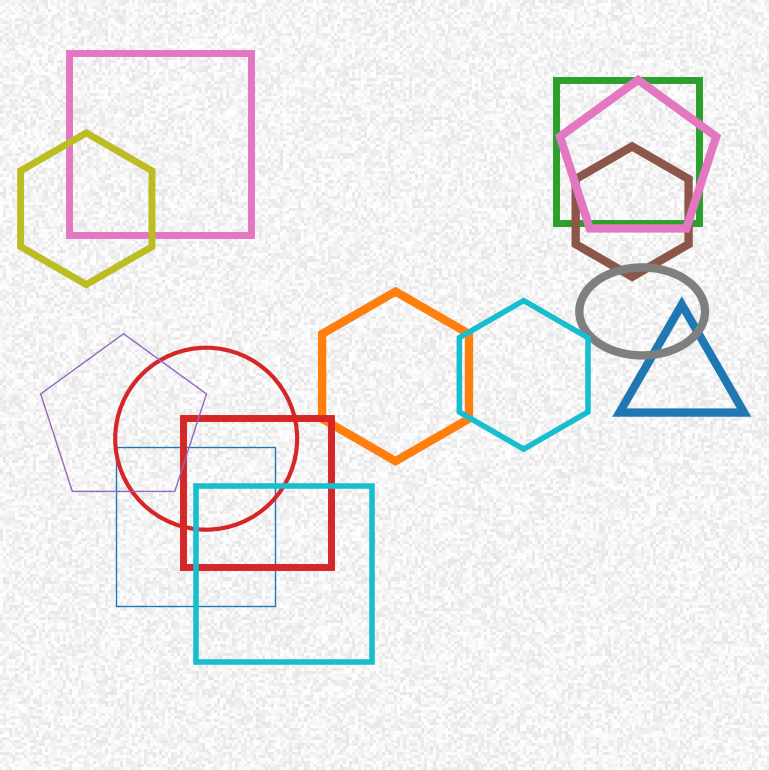[{"shape": "square", "thickness": 0.5, "radius": 0.52, "center": [0.254, 0.317]}, {"shape": "triangle", "thickness": 3, "radius": 0.47, "center": [0.885, 0.511]}, {"shape": "hexagon", "thickness": 3, "radius": 0.55, "center": [0.514, 0.511]}, {"shape": "square", "thickness": 2.5, "radius": 0.46, "center": [0.815, 0.803]}, {"shape": "circle", "thickness": 1.5, "radius": 0.59, "center": [0.268, 0.43]}, {"shape": "square", "thickness": 2.5, "radius": 0.48, "center": [0.334, 0.36]}, {"shape": "pentagon", "thickness": 0.5, "radius": 0.57, "center": [0.16, 0.453]}, {"shape": "hexagon", "thickness": 3, "radius": 0.42, "center": [0.821, 0.725]}, {"shape": "pentagon", "thickness": 3, "radius": 0.53, "center": [0.829, 0.79]}, {"shape": "square", "thickness": 2.5, "radius": 0.59, "center": [0.208, 0.813]}, {"shape": "oval", "thickness": 3, "radius": 0.41, "center": [0.834, 0.596]}, {"shape": "hexagon", "thickness": 2.5, "radius": 0.49, "center": [0.112, 0.729]}, {"shape": "hexagon", "thickness": 2, "radius": 0.48, "center": [0.68, 0.513]}, {"shape": "square", "thickness": 2, "radius": 0.57, "center": [0.369, 0.255]}]